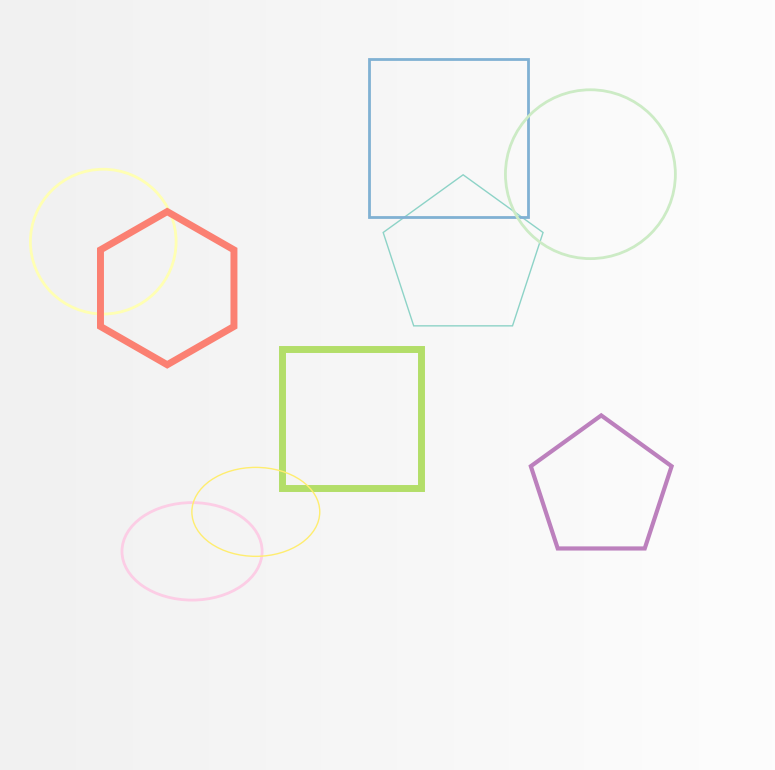[{"shape": "pentagon", "thickness": 0.5, "radius": 0.54, "center": [0.598, 0.665]}, {"shape": "circle", "thickness": 1, "radius": 0.47, "center": [0.133, 0.686]}, {"shape": "hexagon", "thickness": 2.5, "radius": 0.5, "center": [0.216, 0.626]}, {"shape": "square", "thickness": 1, "radius": 0.51, "center": [0.578, 0.821]}, {"shape": "square", "thickness": 2.5, "radius": 0.45, "center": [0.453, 0.456]}, {"shape": "oval", "thickness": 1, "radius": 0.45, "center": [0.248, 0.284]}, {"shape": "pentagon", "thickness": 1.5, "radius": 0.48, "center": [0.776, 0.365]}, {"shape": "circle", "thickness": 1, "radius": 0.55, "center": [0.762, 0.774]}, {"shape": "oval", "thickness": 0.5, "radius": 0.41, "center": [0.33, 0.335]}]